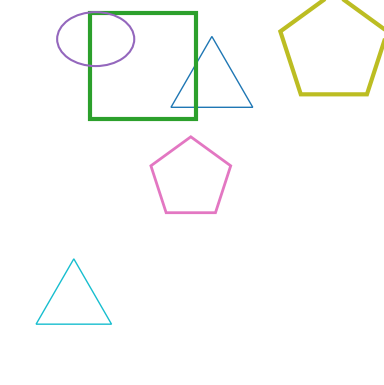[{"shape": "triangle", "thickness": 1, "radius": 0.61, "center": [0.55, 0.783]}, {"shape": "square", "thickness": 3, "radius": 0.69, "center": [0.372, 0.828]}, {"shape": "oval", "thickness": 1.5, "radius": 0.5, "center": [0.249, 0.898]}, {"shape": "pentagon", "thickness": 2, "radius": 0.54, "center": [0.496, 0.536]}, {"shape": "pentagon", "thickness": 3, "radius": 0.73, "center": [0.867, 0.873]}, {"shape": "triangle", "thickness": 1, "radius": 0.57, "center": [0.192, 0.215]}]